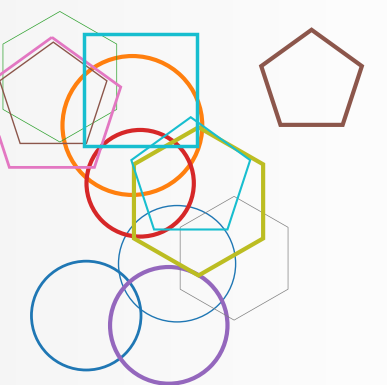[{"shape": "circle", "thickness": 1, "radius": 0.76, "center": [0.457, 0.315]}, {"shape": "circle", "thickness": 2, "radius": 0.71, "center": [0.223, 0.18]}, {"shape": "circle", "thickness": 3, "radius": 0.9, "center": [0.342, 0.674]}, {"shape": "hexagon", "thickness": 0.5, "radius": 0.85, "center": [0.154, 0.801]}, {"shape": "circle", "thickness": 3, "radius": 0.69, "center": [0.362, 0.524]}, {"shape": "circle", "thickness": 3, "radius": 0.76, "center": [0.436, 0.155]}, {"shape": "pentagon", "thickness": 3, "radius": 0.68, "center": [0.804, 0.786]}, {"shape": "pentagon", "thickness": 1, "radius": 0.73, "center": [0.137, 0.745]}, {"shape": "pentagon", "thickness": 2, "radius": 0.93, "center": [0.134, 0.716]}, {"shape": "hexagon", "thickness": 0.5, "radius": 0.8, "center": [0.604, 0.329]}, {"shape": "hexagon", "thickness": 3, "radius": 0.96, "center": [0.512, 0.477]}, {"shape": "pentagon", "thickness": 1.5, "radius": 0.81, "center": [0.492, 0.534]}, {"shape": "square", "thickness": 2.5, "radius": 0.73, "center": [0.362, 0.766]}]